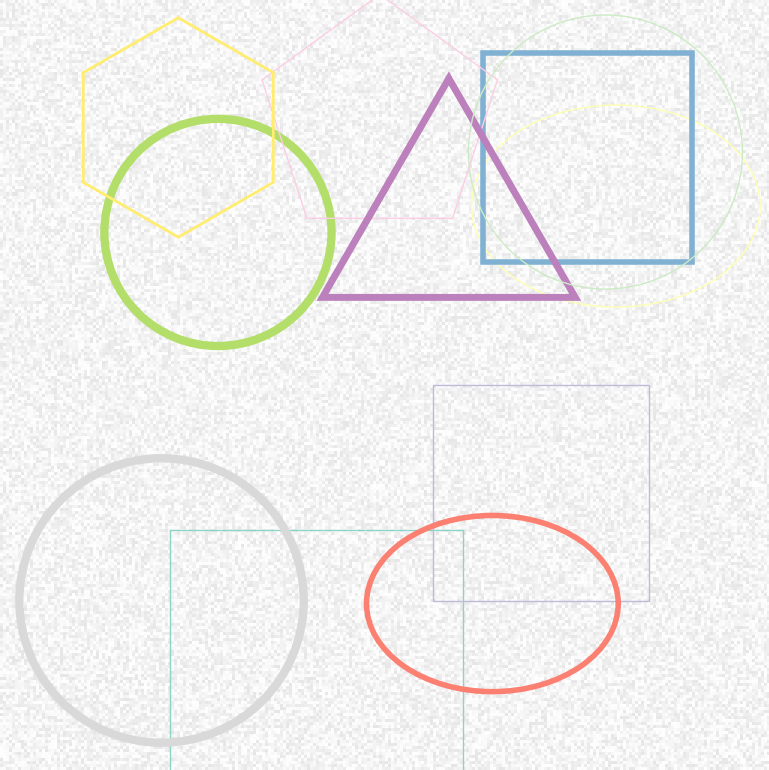[{"shape": "square", "thickness": 0.5, "radius": 0.95, "center": [0.411, 0.121]}, {"shape": "oval", "thickness": 0.5, "radius": 0.94, "center": [0.8, 0.732]}, {"shape": "square", "thickness": 0.5, "radius": 0.7, "center": [0.702, 0.359]}, {"shape": "oval", "thickness": 2, "radius": 0.82, "center": [0.639, 0.216]}, {"shape": "square", "thickness": 2, "radius": 0.68, "center": [0.763, 0.795]}, {"shape": "circle", "thickness": 3, "radius": 0.74, "center": [0.283, 0.698]}, {"shape": "pentagon", "thickness": 0.5, "radius": 0.8, "center": [0.493, 0.847]}, {"shape": "circle", "thickness": 3, "radius": 0.92, "center": [0.21, 0.22]}, {"shape": "triangle", "thickness": 2.5, "radius": 0.95, "center": [0.583, 0.709]}, {"shape": "circle", "thickness": 0.5, "radius": 0.89, "center": [0.786, 0.803]}, {"shape": "hexagon", "thickness": 1, "radius": 0.71, "center": [0.232, 0.834]}]